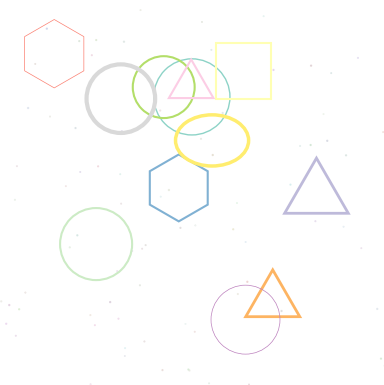[{"shape": "circle", "thickness": 1, "radius": 0.49, "center": [0.498, 0.748]}, {"shape": "square", "thickness": 1.5, "radius": 0.36, "center": [0.632, 0.816]}, {"shape": "triangle", "thickness": 2, "radius": 0.48, "center": [0.822, 0.494]}, {"shape": "hexagon", "thickness": 0.5, "radius": 0.44, "center": [0.141, 0.861]}, {"shape": "hexagon", "thickness": 1.5, "radius": 0.43, "center": [0.464, 0.512]}, {"shape": "triangle", "thickness": 2, "radius": 0.41, "center": [0.708, 0.218]}, {"shape": "circle", "thickness": 1.5, "radius": 0.4, "center": [0.425, 0.774]}, {"shape": "triangle", "thickness": 1.5, "radius": 0.33, "center": [0.497, 0.779]}, {"shape": "circle", "thickness": 3, "radius": 0.45, "center": [0.314, 0.744]}, {"shape": "circle", "thickness": 0.5, "radius": 0.45, "center": [0.638, 0.17]}, {"shape": "circle", "thickness": 1.5, "radius": 0.47, "center": [0.25, 0.366]}, {"shape": "oval", "thickness": 2.5, "radius": 0.47, "center": [0.551, 0.635]}]